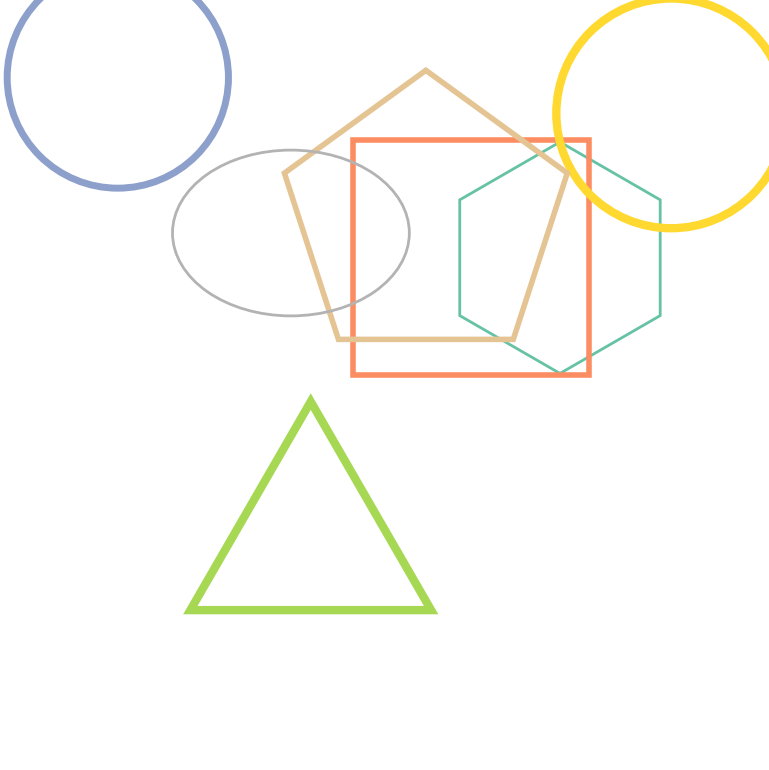[{"shape": "hexagon", "thickness": 1, "radius": 0.75, "center": [0.727, 0.665]}, {"shape": "square", "thickness": 2, "radius": 0.76, "center": [0.612, 0.665]}, {"shape": "circle", "thickness": 2.5, "radius": 0.72, "center": [0.153, 0.899]}, {"shape": "triangle", "thickness": 3, "radius": 0.9, "center": [0.404, 0.298]}, {"shape": "circle", "thickness": 3, "radius": 0.75, "center": [0.872, 0.853]}, {"shape": "pentagon", "thickness": 2, "radius": 0.97, "center": [0.553, 0.715]}, {"shape": "oval", "thickness": 1, "radius": 0.77, "center": [0.378, 0.697]}]